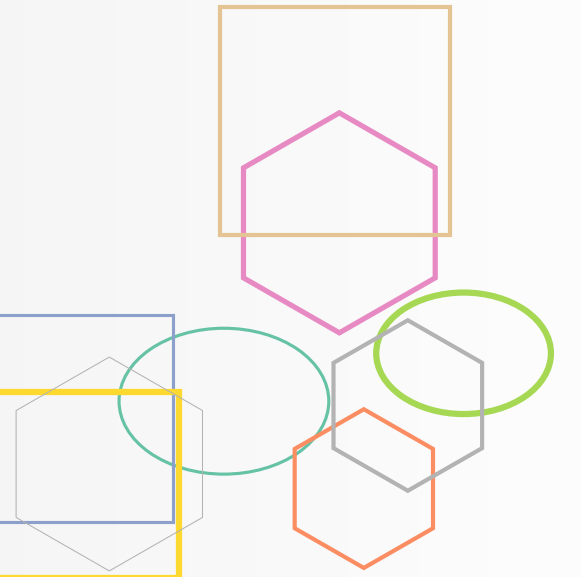[{"shape": "oval", "thickness": 1.5, "radius": 0.9, "center": [0.385, 0.304]}, {"shape": "hexagon", "thickness": 2, "radius": 0.69, "center": [0.626, 0.153]}, {"shape": "square", "thickness": 1.5, "radius": 0.9, "center": [0.119, 0.274]}, {"shape": "hexagon", "thickness": 2.5, "radius": 0.95, "center": [0.584, 0.613]}, {"shape": "oval", "thickness": 3, "radius": 0.75, "center": [0.798, 0.387]}, {"shape": "square", "thickness": 3, "radius": 0.81, "center": [0.146, 0.16]}, {"shape": "square", "thickness": 2, "radius": 0.99, "center": [0.577, 0.789]}, {"shape": "hexagon", "thickness": 0.5, "radius": 0.93, "center": [0.188, 0.196]}, {"shape": "hexagon", "thickness": 2, "radius": 0.74, "center": [0.702, 0.297]}]